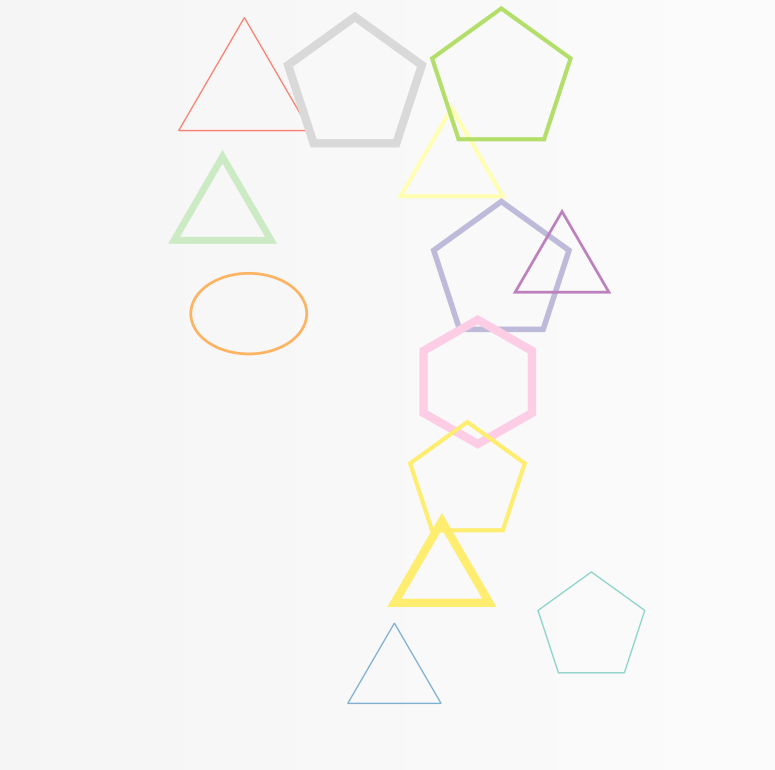[{"shape": "pentagon", "thickness": 0.5, "radius": 0.36, "center": [0.763, 0.185]}, {"shape": "triangle", "thickness": 1.5, "radius": 0.38, "center": [0.583, 0.783]}, {"shape": "pentagon", "thickness": 2, "radius": 0.46, "center": [0.647, 0.647]}, {"shape": "triangle", "thickness": 0.5, "radius": 0.49, "center": [0.315, 0.879]}, {"shape": "triangle", "thickness": 0.5, "radius": 0.35, "center": [0.509, 0.121]}, {"shape": "oval", "thickness": 1, "radius": 0.37, "center": [0.321, 0.593]}, {"shape": "pentagon", "thickness": 1.5, "radius": 0.47, "center": [0.647, 0.895]}, {"shape": "hexagon", "thickness": 3, "radius": 0.4, "center": [0.616, 0.504]}, {"shape": "pentagon", "thickness": 3, "radius": 0.45, "center": [0.458, 0.887]}, {"shape": "triangle", "thickness": 1, "radius": 0.35, "center": [0.725, 0.655]}, {"shape": "triangle", "thickness": 2.5, "radius": 0.36, "center": [0.287, 0.724]}, {"shape": "pentagon", "thickness": 1.5, "radius": 0.39, "center": [0.603, 0.374]}, {"shape": "triangle", "thickness": 3, "radius": 0.35, "center": [0.57, 0.252]}]